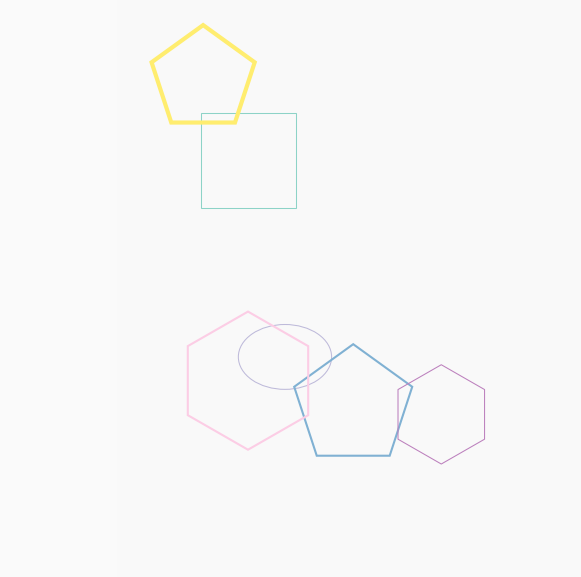[{"shape": "square", "thickness": 0.5, "radius": 0.41, "center": [0.427, 0.721]}, {"shape": "oval", "thickness": 0.5, "radius": 0.4, "center": [0.49, 0.381]}, {"shape": "pentagon", "thickness": 1, "radius": 0.53, "center": [0.608, 0.296]}, {"shape": "hexagon", "thickness": 1, "radius": 0.6, "center": [0.427, 0.34]}, {"shape": "hexagon", "thickness": 0.5, "radius": 0.43, "center": [0.759, 0.282]}, {"shape": "pentagon", "thickness": 2, "radius": 0.47, "center": [0.349, 0.862]}]